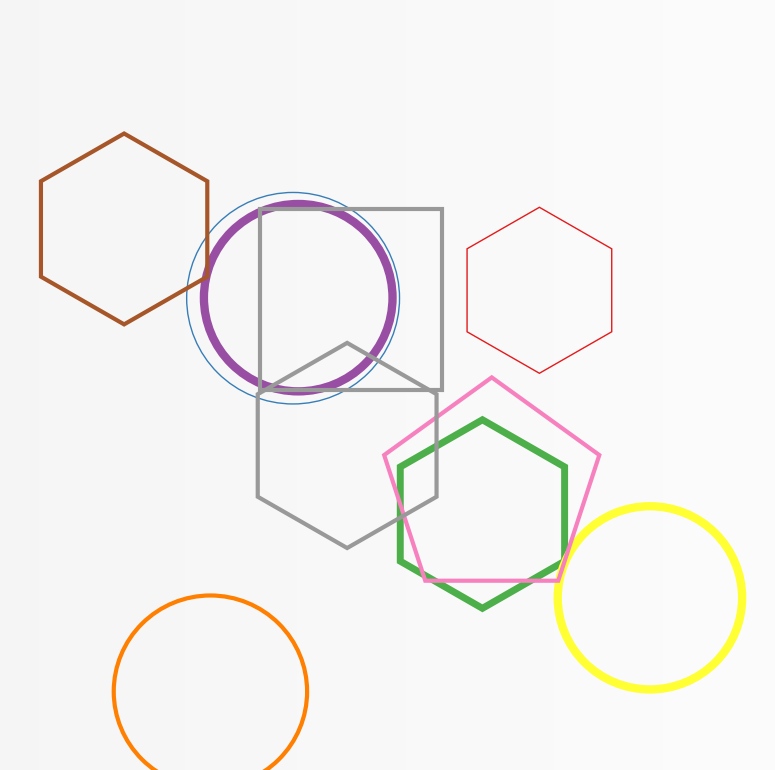[{"shape": "hexagon", "thickness": 0.5, "radius": 0.54, "center": [0.696, 0.623]}, {"shape": "circle", "thickness": 0.5, "radius": 0.69, "center": [0.378, 0.613]}, {"shape": "hexagon", "thickness": 2.5, "radius": 0.61, "center": [0.623, 0.332]}, {"shape": "circle", "thickness": 3, "radius": 0.61, "center": [0.385, 0.613]}, {"shape": "circle", "thickness": 1.5, "radius": 0.62, "center": [0.272, 0.102]}, {"shape": "circle", "thickness": 3, "radius": 0.59, "center": [0.839, 0.224]}, {"shape": "hexagon", "thickness": 1.5, "radius": 0.62, "center": [0.16, 0.703]}, {"shape": "pentagon", "thickness": 1.5, "radius": 0.73, "center": [0.635, 0.364]}, {"shape": "hexagon", "thickness": 1.5, "radius": 0.67, "center": [0.448, 0.421]}, {"shape": "square", "thickness": 1.5, "radius": 0.59, "center": [0.452, 0.612]}]